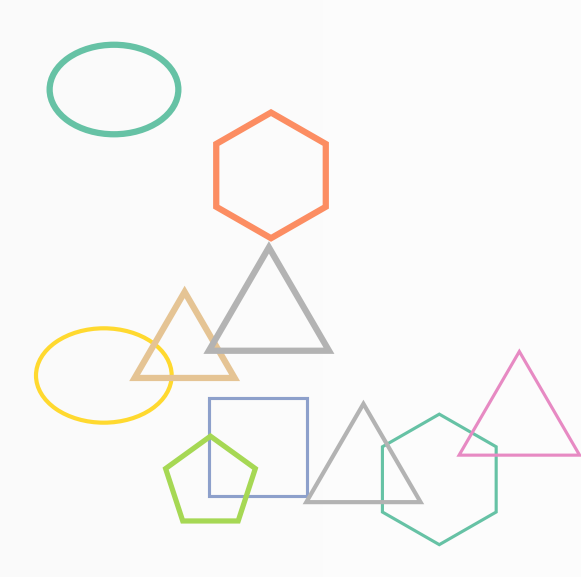[{"shape": "oval", "thickness": 3, "radius": 0.55, "center": [0.196, 0.844]}, {"shape": "hexagon", "thickness": 1.5, "radius": 0.56, "center": [0.756, 0.169]}, {"shape": "hexagon", "thickness": 3, "radius": 0.54, "center": [0.466, 0.695]}, {"shape": "square", "thickness": 1.5, "radius": 0.42, "center": [0.444, 0.226]}, {"shape": "triangle", "thickness": 1.5, "radius": 0.6, "center": [0.893, 0.271]}, {"shape": "pentagon", "thickness": 2.5, "radius": 0.41, "center": [0.362, 0.163]}, {"shape": "oval", "thickness": 2, "radius": 0.58, "center": [0.179, 0.349]}, {"shape": "triangle", "thickness": 3, "radius": 0.5, "center": [0.318, 0.394]}, {"shape": "triangle", "thickness": 3, "radius": 0.6, "center": [0.463, 0.451]}, {"shape": "triangle", "thickness": 2, "radius": 0.57, "center": [0.625, 0.186]}]